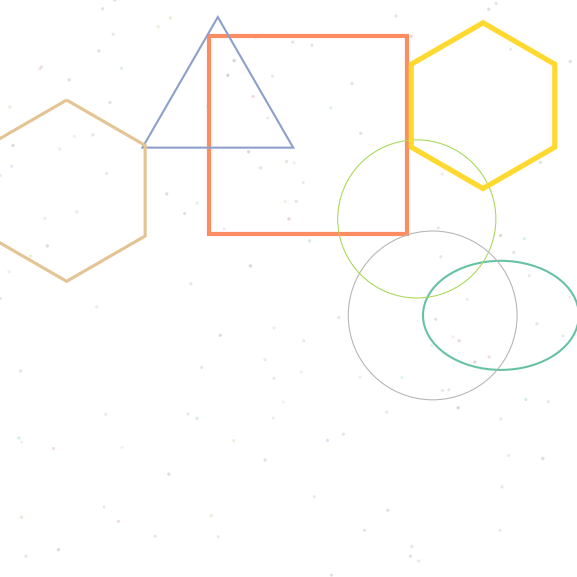[{"shape": "oval", "thickness": 1, "radius": 0.67, "center": [0.867, 0.453]}, {"shape": "square", "thickness": 2, "radius": 0.86, "center": [0.534, 0.765]}, {"shape": "triangle", "thickness": 1, "radius": 0.75, "center": [0.377, 0.819]}, {"shape": "circle", "thickness": 0.5, "radius": 0.68, "center": [0.722, 0.62]}, {"shape": "hexagon", "thickness": 2.5, "radius": 0.72, "center": [0.836, 0.816]}, {"shape": "hexagon", "thickness": 1.5, "radius": 0.78, "center": [0.115, 0.669]}, {"shape": "circle", "thickness": 0.5, "radius": 0.73, "center": [0.749, 0.453]}]